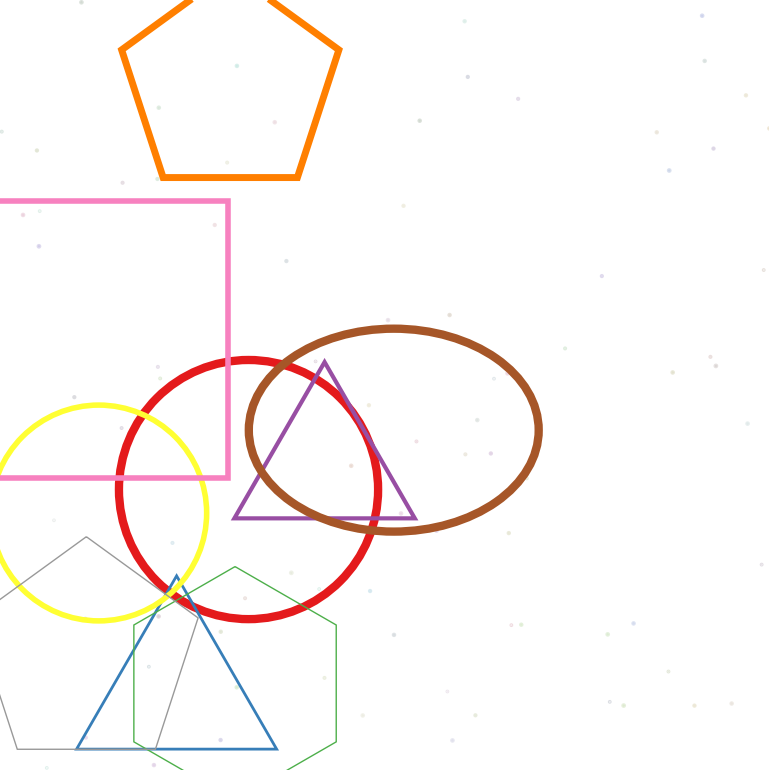[{"shape": "circle", "thickness": 3, "radius": 0.84, "center": [0.323, 0.364]}, {"shape": "triangle", "thickness": 1, "radius": 0.75, "center": [0.229, 0.102]}, {"shape": "hexagon", "thickness": 0.5, "radius": 0.76, "center": [0.305, 0.112]}, {"shape": "triangle", "thickness": 1.5, "radius": 0.68, "center": [0.422, 0.394]}, {"shape": "pentagon", "thickness": 2.5, "radius": 0.74, "center": [0.299, 0.889]}, {"shape": "circle", "thickness": 2, "radius": 0.7, "center": [0.128, 0.334]}, {"shape": "oval", "thickness": 3, "radius": 0.94, "center": [0.511, 0.441]}, {"shape": "square", "thickness": 2, "radius": 0.9, "center": [0.117, 0.559]}, {"shape": "pentagon", "thickness": 0.5, "radius": 0.76, "center": [0.112, 0.15]}]